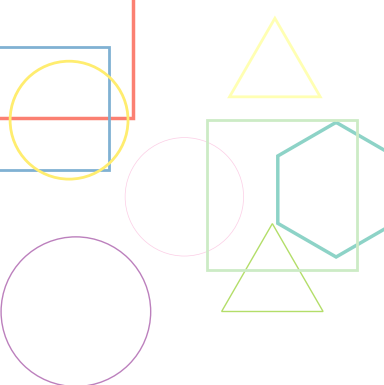[{"shape": "hexagon", "thickness": 2.5, "radius": 0.87, "center": [0.873, 0.507]}, {"shape": "triangle", "thickness": 2, "radius": 0.68, "center": [0.714, 0.817]}, {"shape": "square", "thickness": 2.5, "radius": 0.9, "center": [0.165, 0.872]}, {"shape": "square", "thickness": 2, "radius": 0.8, "center": [0.123, 0.717]}, {"shape": "triangle", "thickness": 1, "radius": 0.76, "center": [0.707, 0.267]}, {"shape": "circle", "thickness": 0.5, "radius": 0.77, "center": [0.479, 0.489]}, {"shape": "circle", "thickness": 1, "radius": 0.97, "center": [0.197, 0.19]}, {"shape": "square", "thickness": 2, "radius": 0.97, "center": [0.732, 0.492]}, {"shape": "circle", "thickness": 2, "radius": 0.77, "center": [0.179, 0.688]}]